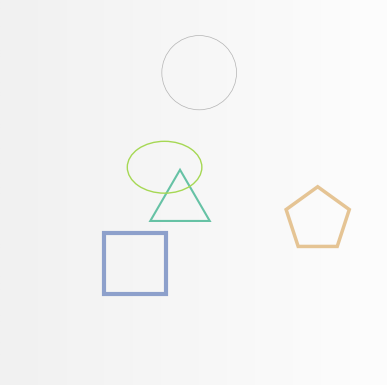[{"shape": "triangle", "thickness": 1.5, "radius": 0.44, "center": [0.465, 0.47]}, {"shape": "square", "thickness": 3, "radius": 0.4, "center": [0.349, 0.316]}, {"shape": "oval", "thickness": 1, "radius": 0.48, "center": [0.425, 0.566]}, {"shape": "pentagon", "thickness": 2.5, "radius": 0.43, "center": [0.82, 0.429]}, {"shape": "circle", "thickness": 0.5, "radius": 0.48, "center": [0.514, 0.811]}]